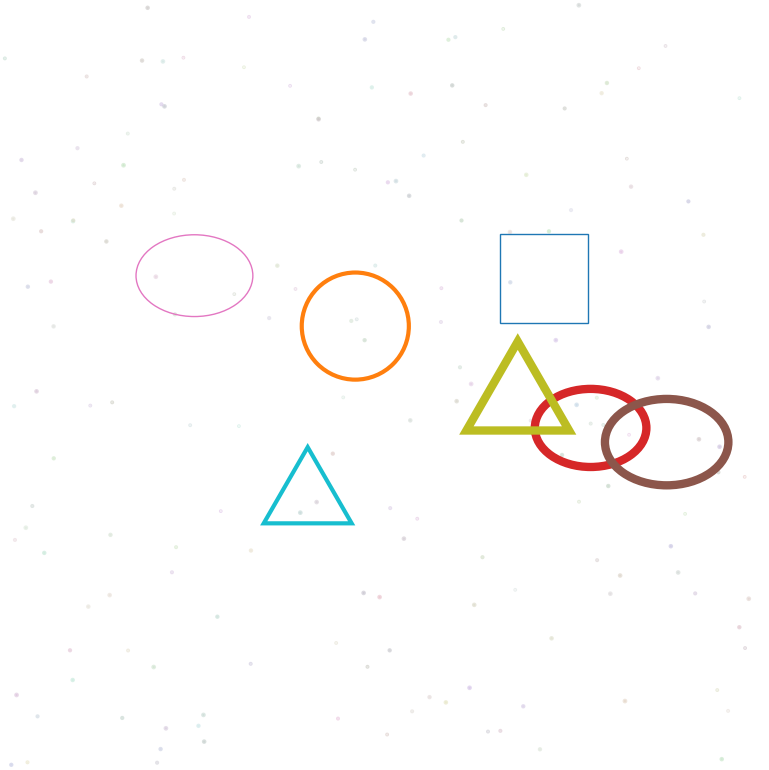[{"shape": "square", "thickness": 0.5, "radius": 0.29, "center": [0.706, 0.639]}, {"shape": "circle", "thickness": 1.5, "radius": 0.35, "center": [0.461, 0.577]}, {"shape": "oval", "thickness": 3, "radius": 0.36, "center": [0.767, 0.444]}, {"shape": "oval", "thickness": 3, "radius": 0.4, "center": [0.866, 0.426]}, {"shape": "oval", "thickness": 0.5, "radius": 0.38, "center": [0.253, 0.642]}, {"shape": "triangle", "thickness": 3, "radius": 0.39, "center": [0.672, 0.479]}, {"shape": "triangle", "thickness": 1.5, "radius": 0.33, "center": [0.4, 0.353]}]